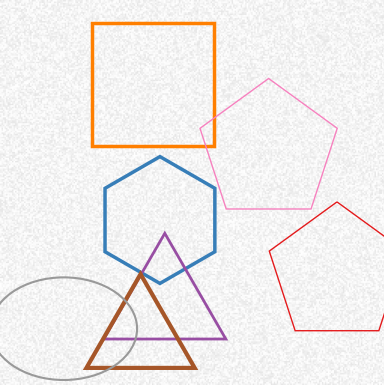[{"shape": "pentagon", "thickness": 1, "radius": 0.92, "center": [0.875, 0.291]}, {"shape": "hexagon", "thickness": 2.5, "radius": 0.82, "center": [0.415, 0.429]}, {"shape": "triangle", "thickness": 2, "radius": 0.92, "center": [0.428, 0.211]}, {"shape": "square", "thickness": 2.5, "radius": 0.8, "center": [0.397, 0.78]}, {"shape": "triangle", "thickness": 3, "radius": 0.81, "center": [0.365, 0.126]}, {"shape": "pentagon", "thickness": 1, "radius": 0.94, "center": [0.698, 0.609]}, {"shape": "oval", "thickness": 1.5, "radius": 0.95, "center": [0.166, 0.146]}]